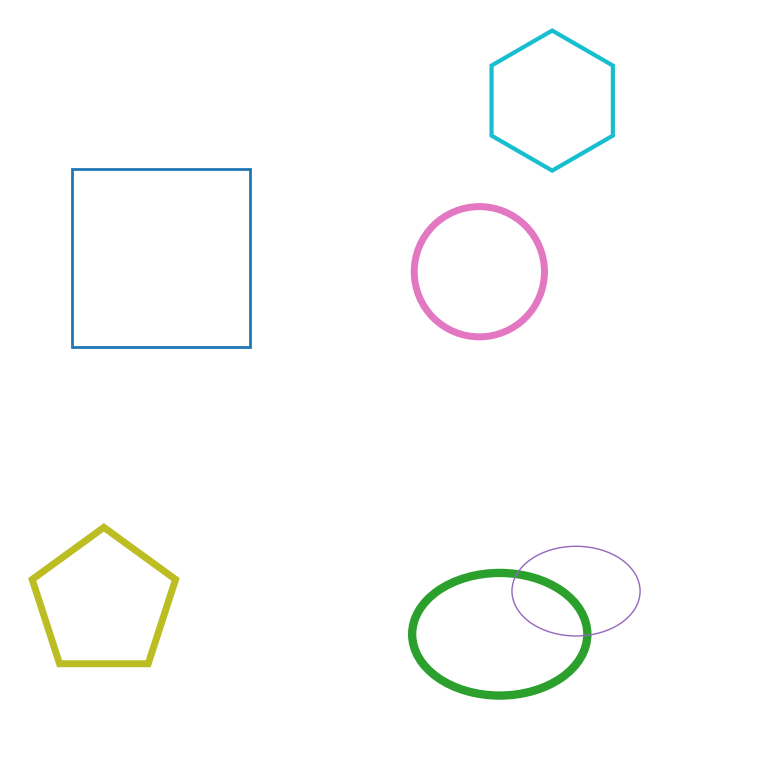[{"shape": "square", "thickness": 1, "radius": 0.58, "center": [0.209, 0.665]}, {"shape": "oval", "thickness": 3, "radius": 0.57, "center": [0.649, 0.176]}, {"shape": "oval", "thickness": 0.5, "radius": 0.42, "center": [0.748, 0.232]}, {"shape": "circle", "thickness": 2.5, "radius": 0.42, "center": [0.623, 0.647]}, {"shape": "pentagon", "thickness": 2.5, "radius": 0.49, "center": [0.135, 0.217]}, {"shape": "hexagon", "thickness": 1.5, "radius": 0.45, "center": [0.717, 0.869]}]